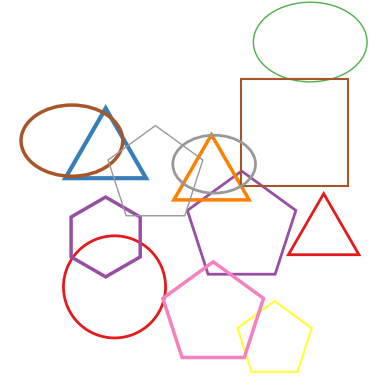[{"shape": "circle", "thickness": 2, "radius": 0.66, "center": [0.297, 0.255]}, {"shape": "triangle", "thickness": 2, "radius": 0.53, "center": [0.841, 0.391]}, {"shape": "triangle", "thickness": 3, "radius": 0.61, "center": [0.275, 0.598]}, {"shape": "oval", "thickness": 1, "radius": 0.74, "center": [0.806, 0.891]}, {"shape": "pentagon", "thickness": 2, "radius": 0.74, "center": [0.628, 0.408]}, {"shape": "hexagon", "thickness": 2.5, "radius": 0.52, "center": [0.274, 0.385]}, {"shape": "triangle", "thickness": 2.5, "radius": 0.56, "center": [0.549, 0.537]}, {"shape": "pentagon", "thickness": 1.5, "radius": 0.51, "center": [0.713, 0.116]}, {"shape": "square", "thickness": 1.5, "radius": 0.69, "center": [0.766, 0.655]}, {"shape": "oval", "thickness": 2.5, "radius": 0.66, "center": [0.187, 0.635]}, {"shape": "pentagon", "thickness": 2.5, "radius": 0.69, "center": [0.554, 0.183]}, {"shape": "oval", "thickness": 2, "radius": 0.54, "center": [0.556, 0.574]}, {"shape": "pentagon", "thickness": 1, "radius": 0.65, "center": [0.404, 0.544]}]